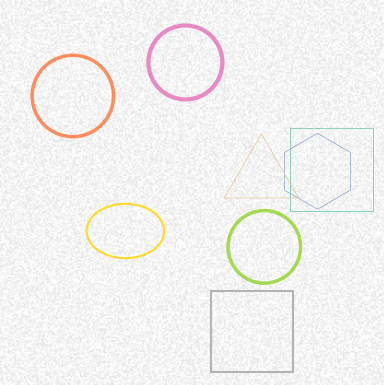[{"shape": "square", "thickness": 0.5, "radius": 0.54, "center": [0.861, 0.559]}, {"shape": "circle", "thickness": 2.5, "radius": 0.53, "center": [0.189, 0.751]}, {"shape": "hexagon", "thickness": 0.5, "radius": 0.49, "center": [0.825, 0.555]}, {"shape": "circle", "thickness": 3, "radius": 0.48, "center": [0.482, 0.838]}, {"shape": "circle", "thickness": 2.5, "radius": 0.47, "center": [0.687, 0.359]}, {"shape": "oval", "thickness": 1.5, "radius": 0.5, "center": [0.326, 0.4]}, {"shape": "triangle", "thickness": 0.5, "radius": 0.56, "center": [0.679, 0.541]}, {"shape": "square", "thickness": 1.5, "radius": 0.53, "center": [0.654, 0.139]}]